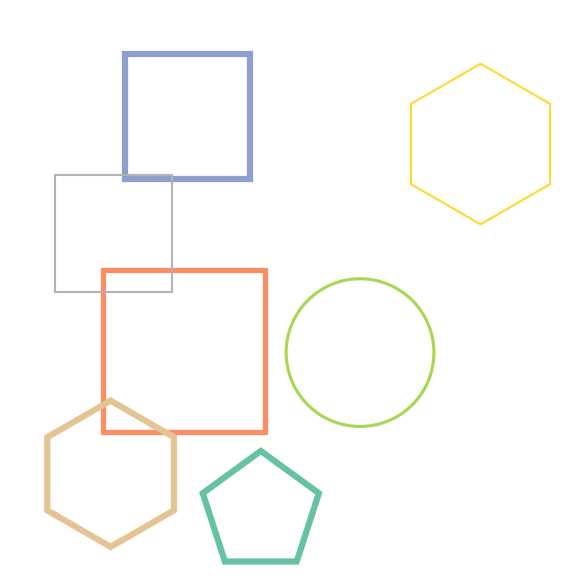[{"shape": "pentagon", "thickness": 3, "radius": 0.53, "center": [0.452, 0.112]}, {"shape": "square", "thickness": 2.5, "radius": 0.7, "center": [0.318, 0.391]}, {"shape": "square", "thickness": 3, "radius": 0.54, "center": [0.324, 0.797]}, {"shape": "circle", "thickness": 1.5, "radius": 0.64, "center": [0.623, 0.389]}, {"shape": "hexagon", "thickness": 1, "radius": 0.7, "center": [0.832, 0.75]}, {"shape": "hexagon", "thickness": 3, "radius": 0.63, "center": [0.192, 0.179]}, {"shape": "square", "thickness": 1, "radius": 0.5, "center": [0.196, 0.595]}]